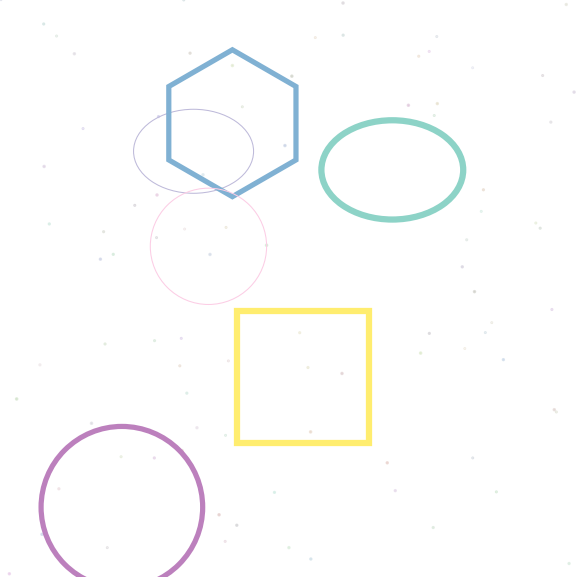[{"shape": "oval", "thickness": 3, "radius": 0.61, "center": [0.679, 0.705]}, {"shape": "oval", "thickness": 0.5, "radius": 0.52, "center": [0.335, 0.737]}, {"shape": "hexagon", "thickness": 2.5, "radius": 0.64, "center": [0.402, 0.786]}, {"shape": "circle", "thickness": 0.5, "radius": 0.5, "center": [0.361, 0.573]}, {"shape": "circle", "thickness": 2.5, "radius": 0.7, "center": [0.211, 0.121]}, {"shape": "square", "thickness": 3, "radius": 0.57, "center": [0.524, 0.347]}]